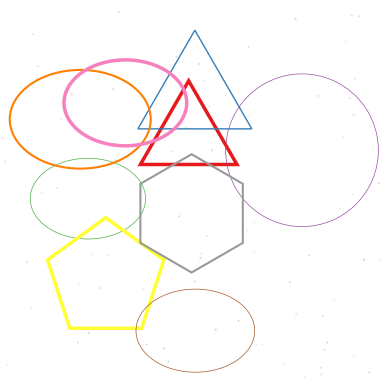[{"shape": "triangle", "thickness": 2.5, "radius": 0.72, "center": [0.49, 0.645]}, {"shape": "triangle", "thickness": 1, "radius": 0.85, "center": [0.506, 0.751]}, {"shape": "oval", "thickness": 0.5, "radius": 0.75, "center": [0.228, 0.484]}, {"shape": "circle", "thickness": 0.5, "radius": 0.99, "center": [0.784, 0.61]}, {"shape": "oval", "thickness": 1.5, "radius": 0.92, "center": [0.208, 0.69]}, {"shape": "pentagon", "thickness": 2.5, "radius": 0.79, "center": [0.275, 0.276]}, {"shape": "oval", "thickness": 0.5, "radius": 0.77, "center": [0.507, 0.141]}, {"shape": "oval", "thickness": 2.5, "radius": 0.8, "center": [0.326, 0.733]}, {"shape": "hexagon", "thickness": 1.5, "radius": 0.77, "center": [0.498, 0.446]}]